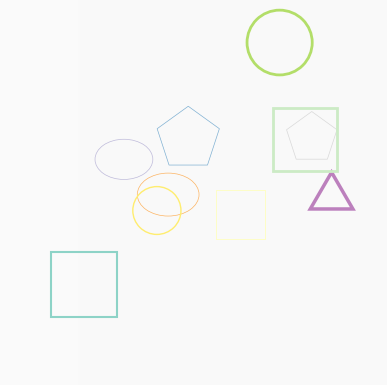[{"shape": "square", "thickness": 1.5, "radius": 0.43, "center": [0.217, 0.261]}, {"shape": "square", "thickness": 0.5, "radius": 0.32, "center": [0.621, 0.442]}, {"shape": "oval", "thickness": 0.5, "radius": 0.37, "center": [0.32, 0.586]}, {"shape": "pentagon", "thickness": 0.5, "radius": 0.42, "center": [0.486, 0.64]}, {"shape": "oval", "thickness": 0.5, "radius": 0.4, "center": [0.434, 0.495]}, {"shape": "circle", "thickness": 2, "radius": 0.42, "center": [0.722, 0.89]}, {"shape": "pentagon", "thickness": 0.5, "radius": 0.34, "center": [0.805, 0.642]}, {"shape": "triangle", "thickness": 2.5, "radius": 0.32, "center": [0.856, 0.489]}, {"shape": "square", "thickness": 2, "radius": 0.41, "center": [0.787, 0.637]}, {"shape": "circle", "thickness": 1, "radius": 0.31, "center": [0.405, 0.453]}]